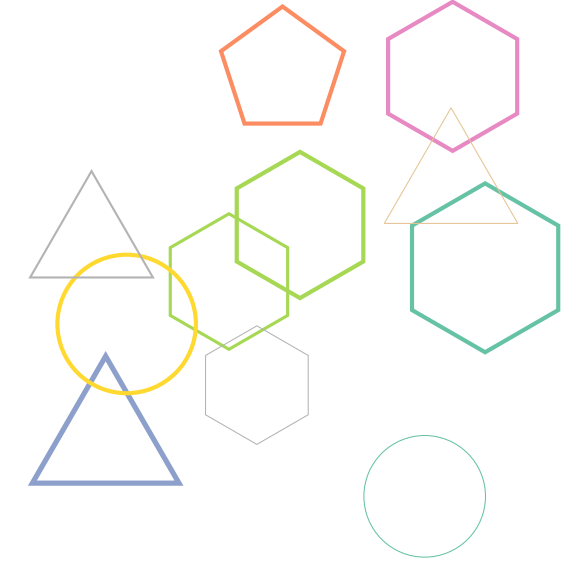[{"shape": "circle", "thickness": 0.5, "radius": 0.53, "center": [0.735, 0.14]}, {"shape": "hexagon", "thickness": 2, "radius": 0.73, "center": [0.84, 0.535]}, {"shape": "pentagon", "thickness": 2, "radius": 0.56, "center": [0.489, 0.876]}, {"shape": "triangle", "thickness": 2.5, "radius": 0.73, "center": [0.183, 0.236]}, {"shape": "hexagon", "thickness": 2, "radius": 0.65, "center": [0.784, 0.867]}, {"shape": "hexagon", "thickness": 2, "radius": 0.63, "center": [0.52, 0.61]}, {"shape": "hexagon", "thickness": 1.5, "radius": 0.59, "center": [0.396, 0.512]}, {"shape": "circle", "thickness": 2, "radius": 0.6, "center": [0.219, 0.438]}, {"shape": "triangle", "thickness": 0.5, "radius": 0.67, "center": [0.781, 0.679]}, {"shape": "triangle", "thickness": 1, "radius": 0.61, "center": [0.158, 0.58]}, {"shape": "hexagon", "thickness": 0.5, "radius": 0.51, "center": [0.445, 0.332]}]